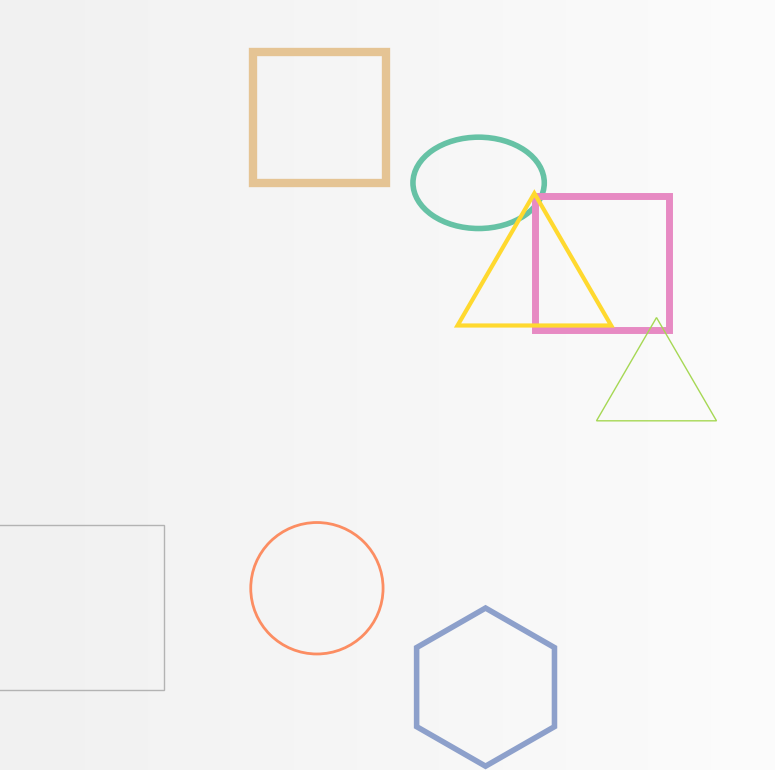[{"shape": "oval", "thickness": 2, "radius": 0.42, "center": [0.618, 0.763]}, {"shape": "circle", "thickness": 1, "radius": 0.43, "center": [0.409, 0.236]}, {"shape": "hexagon", "thickness": 2, "radius": 0.51, "center": [0.627, 0.108]}, {"shape": "square", "thickness": 2.5, "radius": 0.43, "center": [0.777, 0.659]}, {"shape": "triangle", "thickness": 0.5, "radius": 0.45, "center": [0.847, 0.498]}, {"shape": "triangle", "thickness": 1.5, "radius": 0.57, "center": [0.689, 0.635]}, {"shape": "square", "thickness": 3, "radius": 0.43, "center": [0.412, 0.847]}, {"shape": "square", "thickness": 0.5, "radius": 0.53, "center": [0.105, 0.211]}]